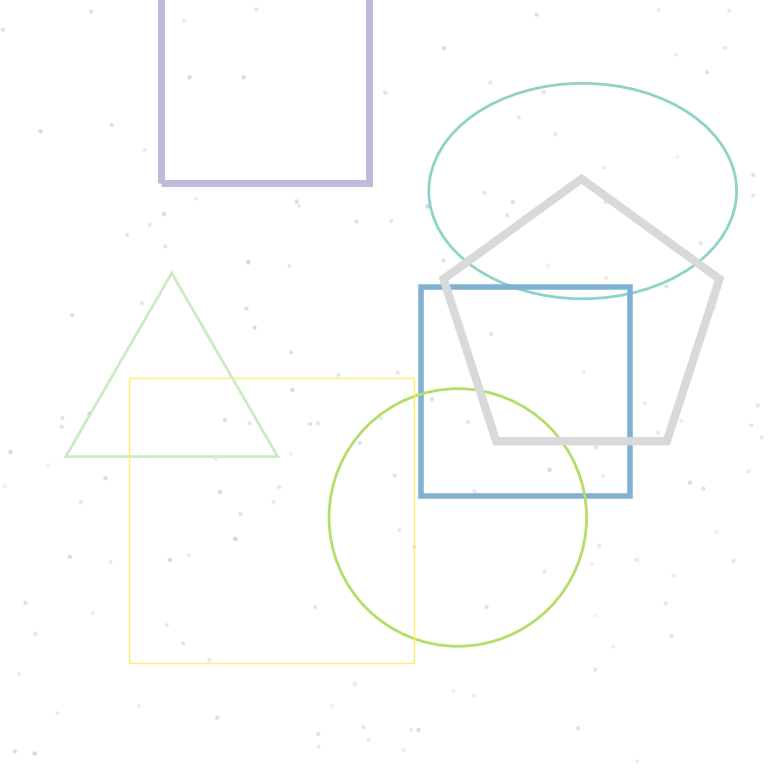[{"shape": "oval", "thickness": 1, "radius": 1.0, "center": [0.757, 0.752]}, {"shape": "square", "thickness": 2.5, "radius": 0.68, "center": [0.344, 0.897]}, {"shape": "square", "thickness": 2, "radius": 0.68, "center": [0.683, 0.492]}, {"shape": "circle", "thickness": 1, "radius": 0.84, "center": [0.595, 0.328]}, {"shape": "pentagon", "thickness": 3, "radius": 0.94, "center": [0.755, 0.579]}, {"shape": "triangle", "thickness": 1, "radius": 0.79, "center": [0.223, 0.486]}, {"shape": "square", "thickness": 0.5, "radius": 0.93, "center": [0.352, 0.324]}]